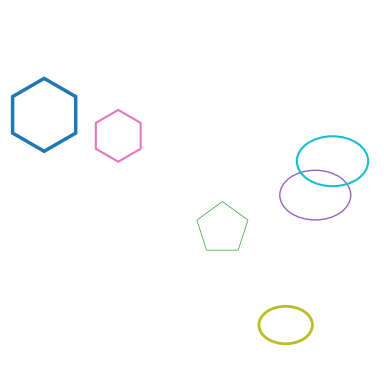[{"shape": "hexagon", "thickness": 2.5, "radius": 0.47, "center": [0.115, 0.702]}, {"shape": "pentagon", "thickness": 0.5, "radius": 0.35, "center": [0.578, 0.407]}, {"shape": "oval", "thickness": 1, "radius": 0.46, "center": [0.819, 0.493]}, {"shape": "hexagon", "thickness": 1.5, "radius": 0.34, "center": [0.307, 0.647]}, {"shape": "oval", "thickness": 2, "radius": 0.35, "center": [0.742, 0.156]}, {"shape": "oval", "thickness": 1.5, "radius": 0.46, "center": [0.864, 0.581]}]